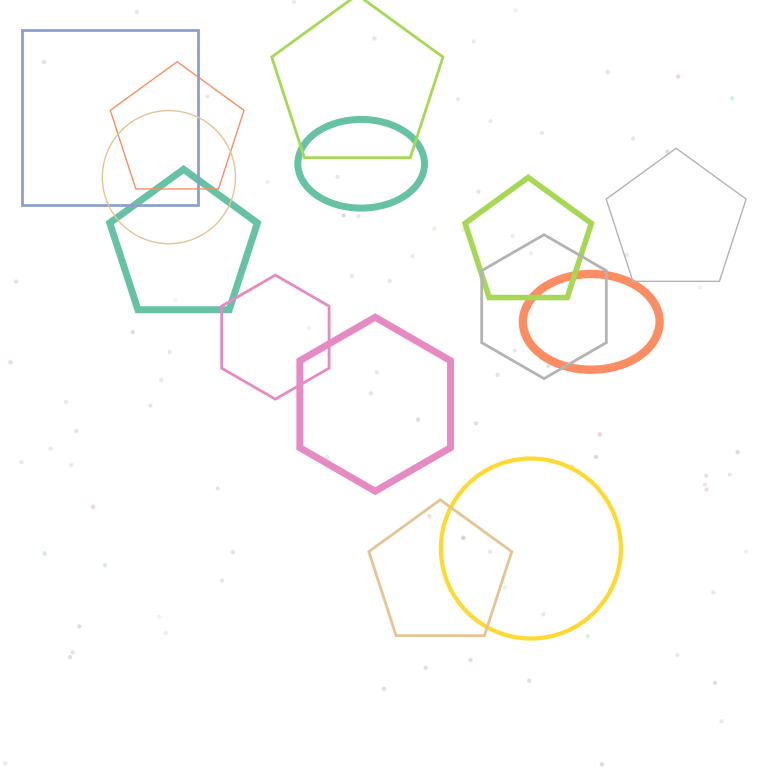[{"shape": "oval", "thickness": 2.5, "radius": 0.41, "center": [0.469, 0.787]}, {"shape": "pentagon", "thickness": 2.5, "radius": 0.5, "center": [0.238, 0.679]}, {"shape": "oval", "thickness": 3, "radius": 0.44, "center": [0.768, 0.582]}, {"shape": "pentagon", "thickness": 0.5, "radius": 0.46, "center": [0.23, 0.828]}, {"shape": "square", "thickness": 1, "radius": 0.57, "center": [0.143, 0.847]}, {"shape": "hexagon", "thickness": 2.5, "radius": 0.56, "center": [0.487, 0.475]}, {"shape": "hexagon", "thickness": 1, "radius": 0.4, "center": [0.358, 0.562]}, {"shape": "pentagon", "thickness": 1, "radius": 0.58, "center": [0.464, 0.89]}, {"shape": "pentagon", "thickness": 2, "radius": 0.43, "center": [0.686, 0.683]}, {"shape": "circle", "thickness": 1.5, "radius": 0.58, "center": [0.689, 0.288]}, {"shape": "circle", "thickness": 0.5, "radius": 0.43, "center": [0.219, 0.77]}, {"shape": "pentagon", "thickness": 1, "radius": 0.49, "center": [0.572, 0.253]}, {"shape": "hexagon", "thickness": 1, "radius": 0.47, "center": [0.707, 0.602]}, {"shape": "pentagon", "thickness": 0.5, "radius": 0.48, "center": [0.878, 0.712]}]